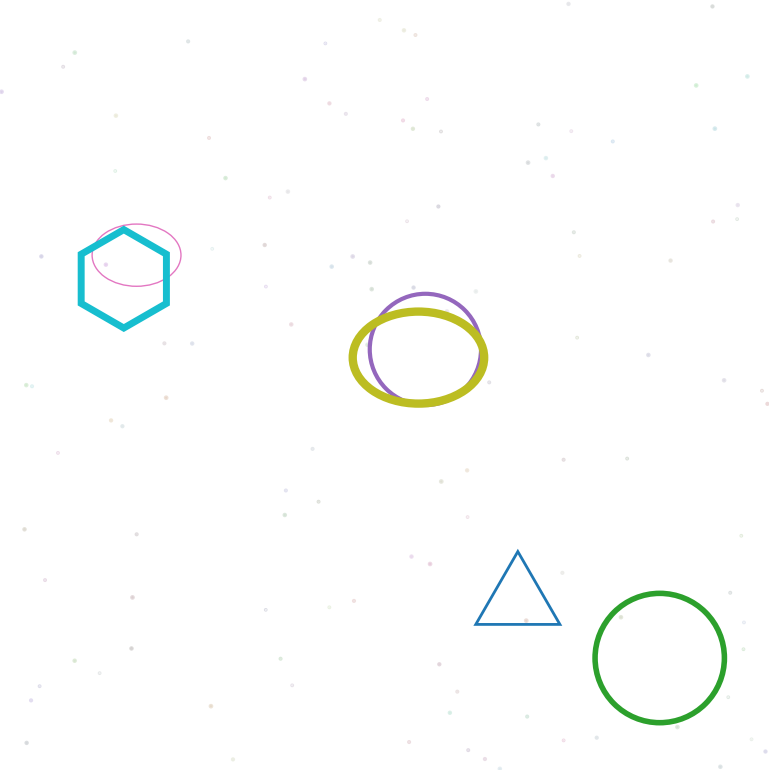[{"shape": "triangle", "thickness": 1, "radius": 0.32, "center": [0.673, 0.221]}, {"shape": "circle", "thickness": 2, "radius": 0.42, "center": [0.857, 0.145]}, {"shape": "circle", "thickness": 1.5, "radius": 0.36, "center": [0.552, 0.546]}, {"shape": "oval", "thickness": 0.5, "radius": 0.29, "center": [0.177, 0.669]}, {"shape": "oval", "thickness": 3, "radius": 0.43, "center": [0.543, 0.536]}, {"shape": "hexagon", "thickness": 2.5, "radius": 0.32, "center": [0.161, 0.638]}]